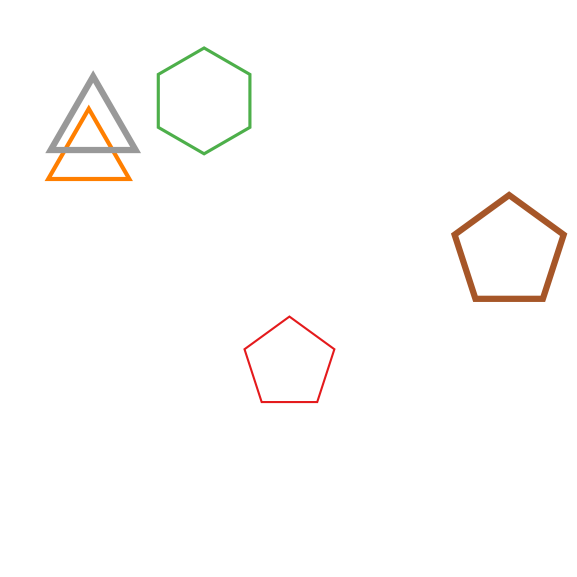[{"shape": "pentagon", "thickness": 1, "radius": 0.41, "center": [0.501, 0.369]}, {"shape": "hexagon", "thickness": 1.5, "radius": 0.46, "center": [0.353, 0.824]}, {"shape": "triangle", "thickness": 2, "radius": 0.41, "center": [0.154, 0.73]}, {"shape": "pentagon", "thickness": 3, "radius": 0.5, "center": [0.882, 0.562]}, {"shape": "triangle", "thickness": 3, "radius": 0.42, "center": [0.161, 0.782]}]